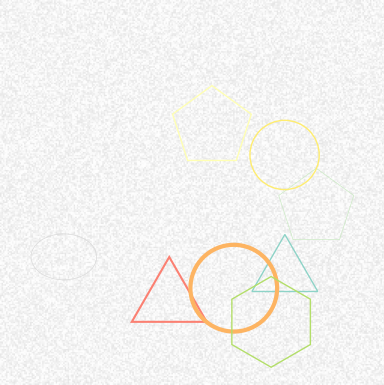[{"shape": "triangle", "thickness": 1, "radius": 0.49, "center": [0.74, 0.292]}, {"shape": "pentagon", "thickness": 1, "radius": 0.54, "center": [0.55, 0.67]}, {"shape": "triangle", "thickness": 1.5, "radius": 0.56, "center": [0.44, 0.22]}, {"shape": "circle", "thickness": 3, "radius": 0.56, "center": [0.607, 0.251]}, {"shape": "hexagon", "thickness": 1, "radius": 0.59, "center": [0.704, 0.164]}, {"shape": "oval", "thickness": 0.5, "radius": 0.43, "center": [0.166, 0.333]}, {"shape": "pentagon", "thickness": 0.5, "radius": 0.51, "center": [0.821, 0.46]}, {"shape": "circle", "thickness": 1, "radius": 0.45, "center": [0.739, 0.598]}]